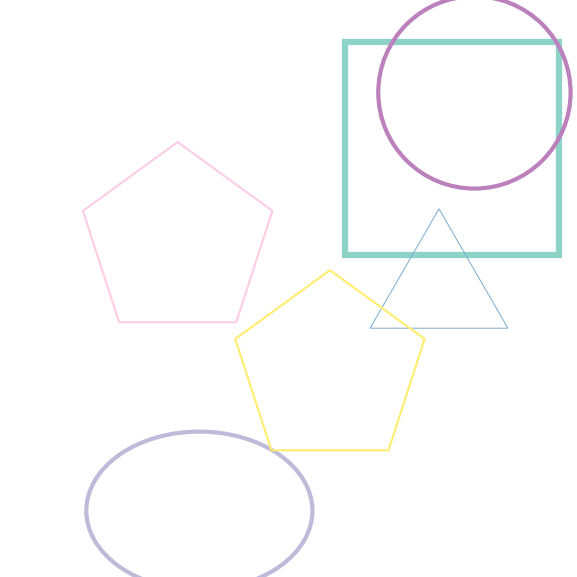[{"shape": "square", "thickness": 3, "radius": 0.93, "center": [0.783, 0.742]}, {"shape": "oval", "thickness": 2, "radius": 0.98, "center": [0.345, 0.115]}, {"shape": "triangle", "thickness": 0.5, "radius": 0.69, "center": [0.76, 0.5]}, {"shape": "pentagon", "thickness": 1, "radius": 0.86, "center": [0.308, 0.581]}, {"shape": "circle", "thickness": 2, "radius": 0.83, "center": [0.822, 0.839]}, {"shape": "pentagon", "thickness": 1, "radius": 0.86, "center": [0.571, 0.359]}]